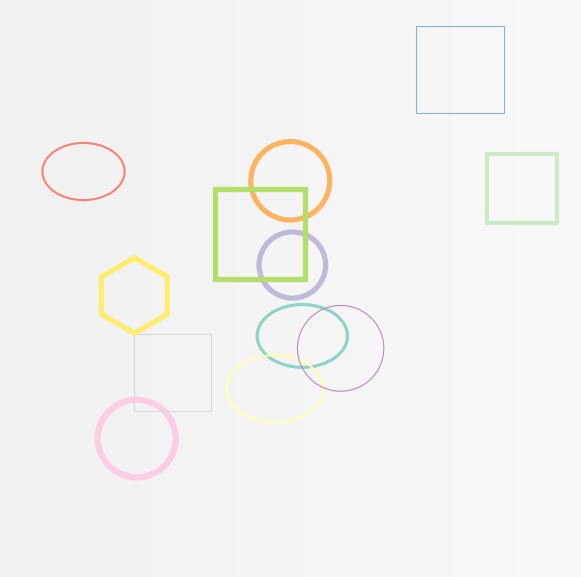[{"shape": "oval", "thickness": 1.5, "radius": 0.39, "center": [0.52, 0.417]}, {"shape": "oval", "thickness": 1, "radius": 0.42, "center": [0.473, 0.326]}, {"shape": "circle", "thickness": 2.5, "radius": 0.29, "center": [0.503, 0.54]}, {"shape": "oval", "thickness": 1, "radius": 0.35, "center": [0.144, 0.702]}, {"shape": "square", "thickness": 0.5, "radius": 0.38, "center": [0.791, 0.879]}, {"shape": "circle", "thickness": 2.5, "radius": 0.34, "center": [0.499, 0.686]}, {"shape": "square", "thickness": 2.5, "radius": 0.39, "center": [0.448, 0.594]}, {"shape": "circle", "thickness": 3, "radius": 0.34, "center": [0.235, 0.24]}, {"shape": "square", "thickness": 0.5, "radius": 0.33, "center": [0.297, 0.354]}, {"shape": "circle", "thickness": 0.5, "radius": 0.37, "center": [0.586, 0.396]}, {"shape": "square", "thickness": 2, "radius": 0.3, "center": [0.898, 0.673]}, {"shape": "hexagon", "thickness": 2.5, "radius": 0.33, "center": [0.231, 0.487]}]